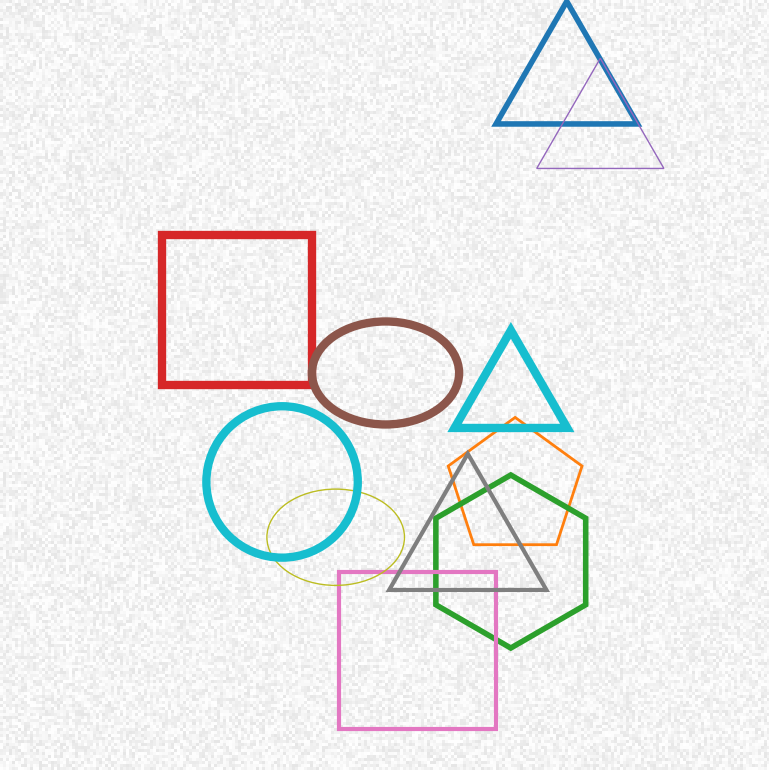[{"shape": "triangle", "thickness": 2, "radius": 0.53, "center": [0.736, 0.892]}, {"shape": "pentagon", "thickness": 1, "radius": 0.46, "center": [0.669, 0.367]}, {"shape": "hexagon", "thickness": 2, "radius": 0.56, "center": [0.663, 0.271]}, {"shape": "square", "thickness": 3, "radius": 0.49, "center": [0.308, 0.598]}, {"shape": "triangle", "thickness": 0.5, "radius": 0.48, "center": [0.78, 0.829]}, {"shape": "oval", "thickness": 3, "radius": 0.48, "center": [0.501, 0.516]}, {"shape": "square", "thickness": 1.5, "radius": 0.51, "center": [0.542, 0.155]}, {"shape": "triangle", "thickness": 1.5, "radius": 0.59, "center": [0.608, 0.293]}, {"shape": "oval", "thickness": 0.5, "radius": 0.45, "center": [0.436, 0.302]}, {"shape": "triangle", "thickness": 3, "radius": 0.42, "center": [0.663, 0.486]}, {"shape": "circle", "thickness": 3, "radius": 0.49, "center": [0.366, 0.374]}]